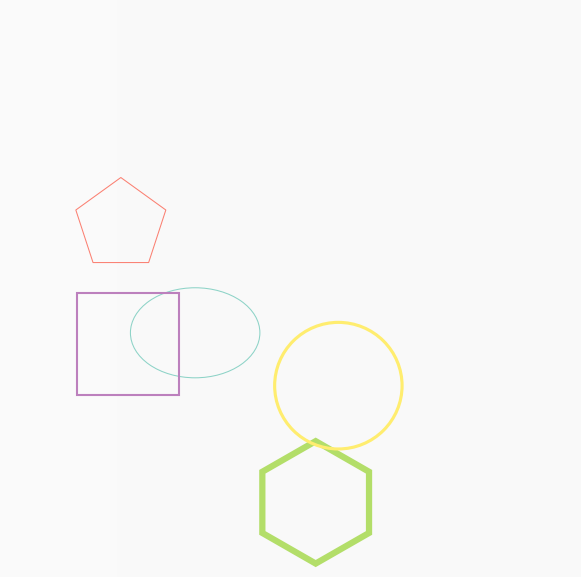[{"shape": "oval", "thickness": 0.5, "radius": 0.56, "center": [0.336, 0.423]}, {"shape": "pentagon", "thickness": 0.5, "radius": 0.41, "center": [0.208, 0.61]}, {"shape": "hexagon", "thickness": 3, "radius": 0.53, "center": [0.543, 0.129]}, {"shape": "square", "thickness": 1, "radius": 0.44, "center": [0.22, 0.403]}, {"shape": "circle", "thickness": 1.5, "radius": 0.55, "center": [0.582, 0.331]}]